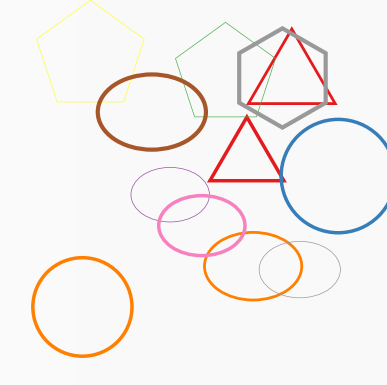[{"shape": "triangle", "thickness": 2.5, "radius": 0.55, "center": [0.637, 0.586]}, {"shape": "triangle", "thickness": 2, "radius": 0.65, "center": [0.753, 0.796]}, {"shape": "circle", "thickness": 2.5, "radius": 0.74, "center": [0.873, 0.543]}, {"shape": "pentagon", "thickness": 0.5, "radius": 0.68, "center": [0.582, 0.806]}, {"shape": "oval", "thickness": 0.5, "radius": 0.51, "center": [0.439, 0.494]}, {"shape": "oval", "thickness": 2, "radius": 0.63, "center": [0.653, 0.309]}, {"shape": "circle", "thickness": 2.5, "radius": 0.64, "center": [0.213, 0.203]}, {"shape": "pentagon", "thickness": 0.5, "radius": 0.73, "center": [0.233, 0.853]}, {"shape": "oval", "thickness": 3, "radius": 0.7, "center": [0.392, 0.709]}, {"shape": "oval", "thickness": 2.5, "radius": 0.56, "center": [0.521, 0.414]}, {"shape": "hexagon", "thickness": 3, "radius": 0.64, "center": [0.729, 0.797]}, {"shape": "oval", "thickness": 0.5, "radius": 0.52, "center": [0.774, 0.3]}]